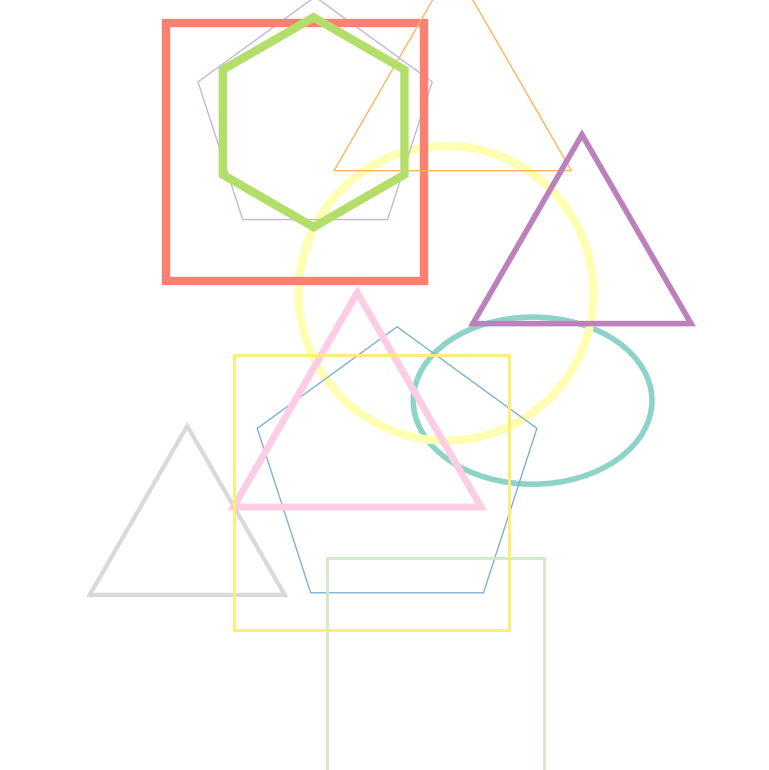[{"shape": "oval", "thickness": 2, "radius": 0.78, "center": [0.692, 0.48]}, {"shape": "circle", "thickness": 3, "radius": 0.96, "center": [0.579, 0.619]}, {"shape": "pentagon", "thickness": 0.5, "radius": 0.8, "center": [0.409, 0.844]}, {"shape": "square", "thickness": 3, "radius": 0.84, "center": [0.383, 0.803]}, {"shape": "pentagon", "thickness": 0.5, "radius": 0.95, "center": [0.516, 0.385]}, {"shape": "triangle", "thickness": 0.5, "radius": 0.89, "center": [0.588, 0.867]}, {"shape": "hexagon", "thickness": 3, "radius": 0.68, "center": [0.407, 0.841]}, {"shape": "triangle", "thickness": 2.5, "radius": 0.93, "center": [0.464, 0.434]}, {"shape": "triangle", "thickness": 1.5, "radius": 0.73, "center": [0.243, 0.301]}, {"shape": "triangle", "thickness": 2, "radius": 0.82, "center": [0.756, 0.662]}, {"shape": "square", "thickness": 1, "radius": 0.7, "center": [0.565, 0.134]}, {"shape": "square", "thickness": 1, "radius": 0.89, "center": [0.483, 0.36]}]